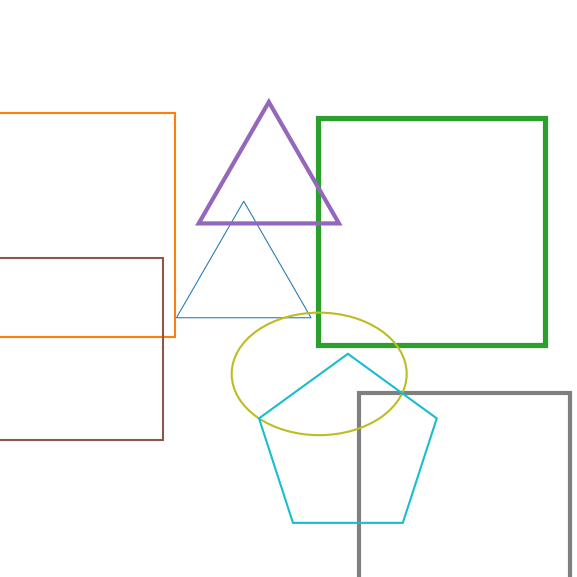[{"shape": "triangle", "thickness": 0.5, "radius": 0.67, "center": [0.422, 0.516]}, {"shape": "square", "thickness": 1, "radius": 0.97, "center": [0.108, 0.61]}, {"shape": "square", "thickness": 2.5, "radius": 0.98, "center": [0.747, 0.598]}, {"shape": "triangle", "thickness": 2, "radius": 0.7, "center": [0.466, 0.682]}, {"shape": "square", "thickness": 1, "radius": 0.79, "center": [0.125, 0.395]}, {"shape": "square", "thickness": 2, "radius": 0.91, "center": [0.805, 0.136]}, {"shape": "oval", "thickness": 1, "radius": 0.76, "center": [0.553, 0.352]}, {"shape": "pentagon", "thickness": 1, "radius": 0.81, "center": [0.602, 0.225]}]